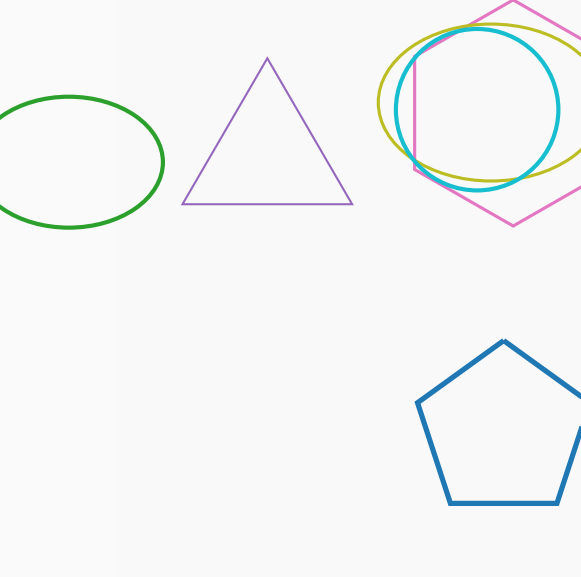[{"shape": "pentagon", "thickness": 2.5, "radius": 0.78, "center": [0.867, 0.254]}, {"shape": "oval", "thickness": 2, "radius": 0.81, "center": [0.118, 0.718]}, {"shape": "triangle", "thickness": 1, "radius": 0.84, "center": [0.46, 0.73]}, {"shape": "hexagon", "thickness": 1.5, "radius": 0.98, "center": [0.883, 0.804]}, {"shape": "oval", "thickness": 1.5, "radius": 0.97, "center": [0.845, 0.822]}, {"shape": "circle", "thickness": 2, "radius": 0.7, "center": [0.821, 0.809]}]